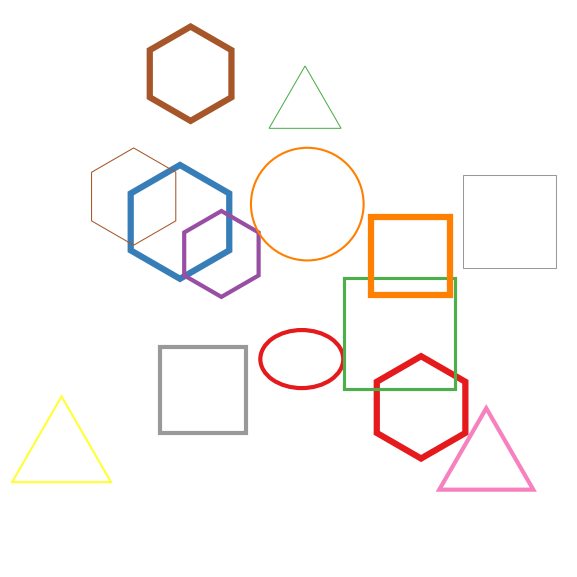[{"shape": "oval", "thickness": 2, "radius": 0.36, "center": [0.523, 0.377]}, {"shape": "hexagon", "thickness": 3, "radius": 0.44, "center": [0.729, 0.294]}, {"shape": "hexagon", "thickness": 3, "radius": 0.49, "center": [0.312, 0.615]}, {"shape": "triangle", "thickness": 0.5, "radius": 0.36, "center": [0.528, 0.813]}, {"shape": "square", "thickness": 1.5, "radius": 0.48, "center": [0.692, 0.422]}, {"shape": "hexagon", "thickness": 2, "radius": 0.37, "center": [0.383, 0.559]}, {"shape": "circle", "thickness": 1, "radius": 0.49, "center": [0.532, 0.646]}, {"shape": "square", "thickness": 3, "radius": 0.34, "center": [0.711, 0.556]}, {"shape": "triangle", "thickness": 1, "radius": 0.49, "center": [0.107, 0.214]}, {"shape": "hexagon", "thickness": 3, "radius": 0.41, "center": [0.33, 0.871]}, {"shape": "hexagon", "thickness": 0.5, "radius": 0.42, "center": [0.231, 0.659]}, {"shape": "triangle", "thickness": 2, "radius": 0.47, "center": [0.842, 0.198]}, {"shape": "square", "thickness": 2, "radius": 0.37, "center": [0.352, 0.323]}, {"shape": "square", "thickness": 0.5, "radius": 0.41, "center": [0.882, 0.616]}]